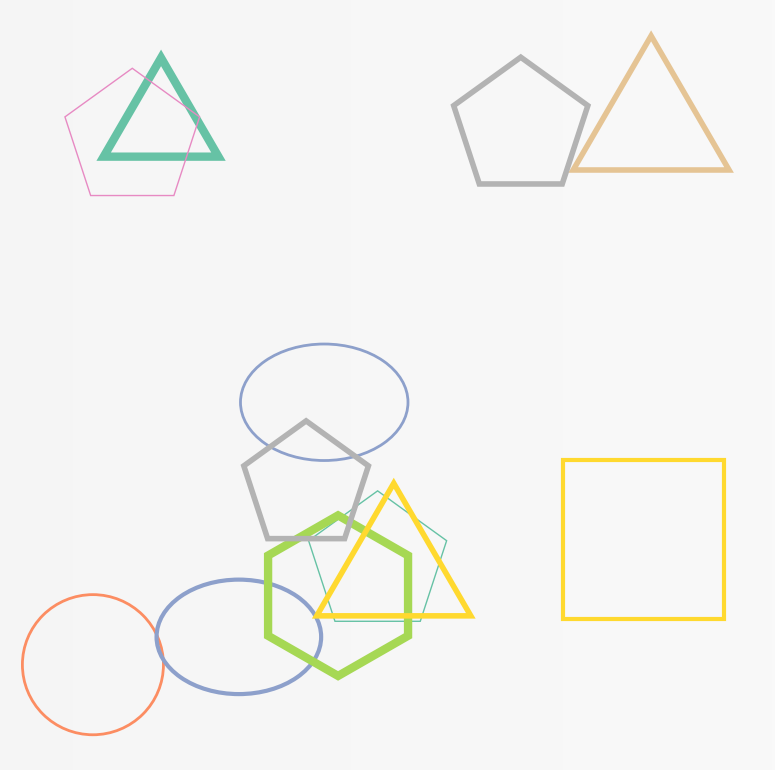[{"shape": "triangle", "thickness": 3, "radius": 0.43, "center": [0.208, 0.839]}, {"shape": "pentagon", "thickness": 0.5, "radius": 0.47, "center": [0.487, 0.269]}, {"shape": "circle", "thickness": 1, "radius": 0.45, "center": [0.12, 0.137]}, {"shape": "oval", "thickness": 1.5, "radius": 0.53, "center": [0.308, 0.173]}, {"shape": "oval", "thickness": 1, "radius": 0.54, "center": [0.418, 0.478]}, {"shape": "pentagon", "thickness": 0.5, "radius": 0.46, "center": [0.171, 0.82]}, {"shape": "hexagon", "thickness": 3, "radius": 0.52, "center": [0.436, 0.226]}, {"shape": "square", "thickness": 1.5, "radius": 0.52, "center": [0.831, 0.299]}, {"shape": "triangle", "thickness": 2, "radius": 0.57, "center": [0.508, 0.258]}, {"shape": "triangle", "thickness": 2, "radius": 0.58, "center": [0.84, 0.837]}, {"shape": "pentagon", "thickness": 2, "radius": 0.42, "center": [0.395, 0.369]}, {"shape": "pentagon", "thickness": 2, "radius": 0.45, "center": [0.672, 0.835]}]